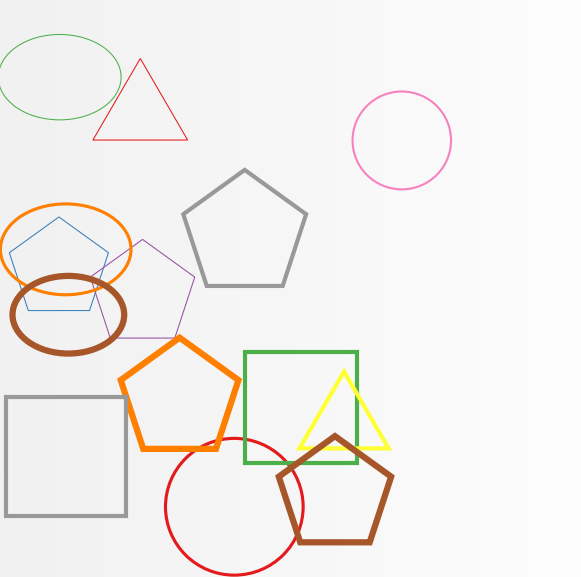[{"shape": "circle", "thickness": 1.5, "radius": 0.59, "center": [0.403, 0.122]}, {"shape": "triangle", "thickness": 0.5, "radius": 0.47, "center": [0.241, 0.804]}, {"shape": "pentagon", "thickness": 0.5, "radius": 0.45, "center": [0.101, 0.534]}, {"shape": "square", "thickness": 2, "radius": 0.48, "center": [0.518, 0.294]}, {"shape": "oval", "thickness": 0.5, "radius": 0.53, "center": [0.103, 0.866]}, {"shape": "pentagon", "thickness": 0.5, "radius": 0.47, "center": [0.245, 0.49]}, {"shape": "oval", "thickness": 1.5, "radius": 0.56, "center": [0.113, 0.567]}, {"shape": "pentagon", "thickness": 3, "radius": 0.53, "center": [0.309, 0.308]}, {"shape": "triangle", "thickness": 2, "radius": 0.44, "center": [0.592, 0.267]}, {"shape": "pentagon", "thickness": 3, "radius": 0.51, "center": [0.576, 0.142]}, {"shape": "oval", "thickness": 3, "radius": 0.48, "center": [0.118, 0.454]}, {"shape": "circle", "thickness": 1, "radius": 0.42, "center": [0.691, 0.756]}, {"shape": "pentagon", "thickness": 2, "radius": 0.56, "center": [0.421, 0.594]}, {"shape": "square", "thickness": 2, "radius": 0.51, "center": [0.113, 0.209]}]